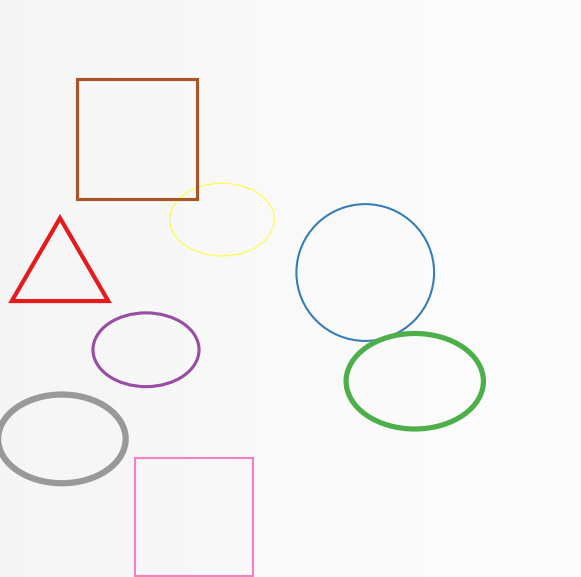[{"shape": "triangle", "thickness": 2, "radius": 0.48, "center": [0.103, 0.526]}, {"shape": "circle", "thickness": 1, "radius": 0.59, "center": [0.628, 0.527]}, {"shape": "oval", "thickness": 2.5, "radius": 0.59, "center": [0.714, 0.339]}, {"shape": "oval", "thickness": 1.5, "radius": 0.46, "center": [0.251, 0.394]}, {"shape": "oval", "thickness": 0.5, "radius": 0.45, "center": [0.382, 0.619]}, {"shape": "square", "thickness": 1.5, "radius": 0.52, "center": [0.236, 0.758]}, {"shape": "square", "thickness": 1, "radius": 0.51, "center": [0.334, 0.104]}, {"shape": "oval", "thickness": 3, "radius": 0.55, "center": [0.106, 0.239]}]